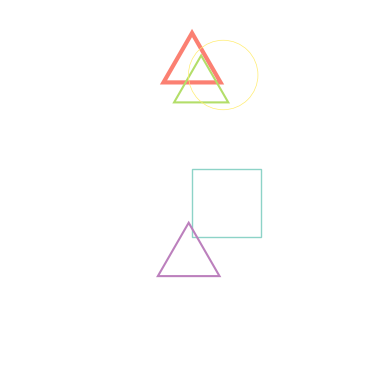[{"shape": "square", "thickness": 1, "radius": 0.45, "center": [0.588, 0.473]}, {"shape": "triangle", "thickness": 3, "radius": 0.43, "center": [0.499, 0.829]}, {"shape": "triangle", "thickness": 1.5, "radius": 0.41, "center": [0.523, 0.775]}, {"shape": "triangle", "thickness": 1.5, "radius": 0.46, "center": [0.49, 0.329]}, {"shape": "circle", "thickness": 0.5, "radius": 0.45, "center": [0.58, 0.805]}]